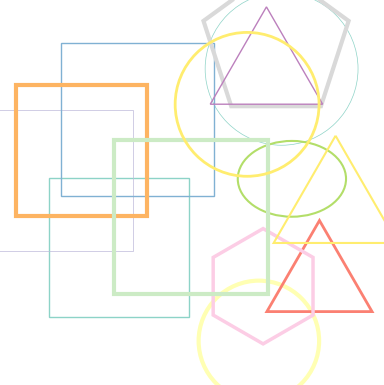[{"shape": "circle", "thickness": 0.5, "radius": 0.99, "center": [0.731, 0.821]}, {"shape": "square", "thickness": 1, "radius": 0.9, "center": [0.309, 0.358]}, {"shape": "circle", "thickness": 3, "radius": 0.78, "center": [0.672, 0.115]}, {"shape": "square", "thickness": 0.5, "radius": 0.92, "center": [0.161, 0.532]}, {"shape": "triangle", "thickness": 2, "radius": 0.79, "center": [0.83, 0.27]}, {"shape": "square", "thickness": 1, "radius": 1.0, "center": [0.357, 0.689]}, {"shape": "square", "thickness": 3, "radius": 0.85, "center": [0.212, 0.609]}, {"shape": "oval", "thickness": 1.5, "radius": 0.7, "center": [0.758, 0.536]}, {"shape": "hexagon", "thickness": 2.5, "radius": 0.75, "center": [0.683, 0.257]}, {"shape": "pentagon", "thickness": 3, "radius": 0.99, "center": [0.717, 0.884]}, {"shape": "triangle", "thickness": 1, "radius": 0.84, "center": [0.692, 0.814]}, {"shape": "square", "thickness": 3, "radius": 1.0, "center": [0.496, 0.437]}, {"shape": "triangle", "thickness": 1.5, "radius": 0.93, "center": [0.872, 0.462]}, {"shape": "circle", "thickness": 2, "radius": 0.93, "center": [0.642, 0.729]}]